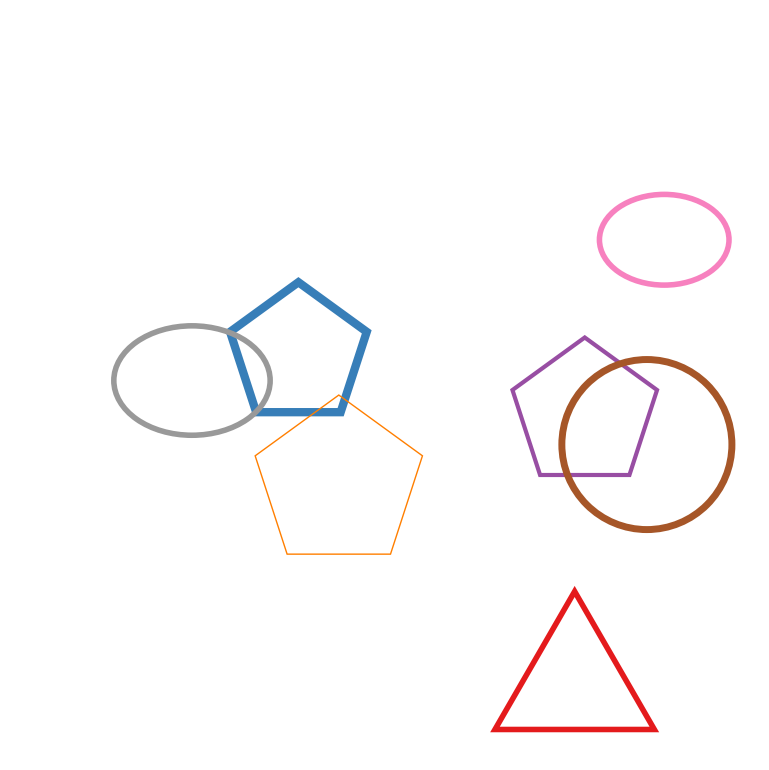[{"shape": "triangle", "thickness": 2, "radius": 0.6, "center": [0.746, 0.112]}, {"shape": "pentagon", "thickness": 3, "radius": 0.47, "center": [0.388, 0.54]}, {"shape": "pentagon", "thickness": 1.5, "radius": 0.49, "center": [0.759, 0.463]}, {"shape": "pentagon", "thickness": 0.5, "radius": 0.57, "center": [0.44, 0.373]}, {"shape": "circle", "thickness": 2.5, "radius": 0.55, "center": [0.84, 0.423]}, {"shape": "oval", "thickness": 2, "radius": 0.42, "center": [0.863, 0.689]}, {"shape": "oval", "thickness": 2, "radius": 0.51, "center": [0.249, 0.506]}]